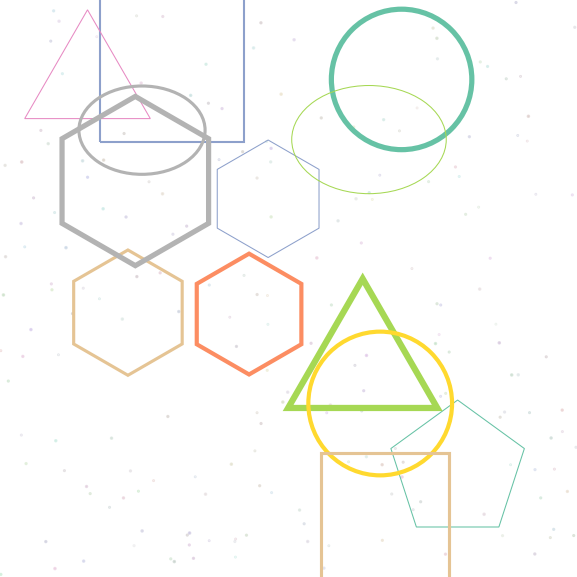[{"shape": "circle", "thickness": 2.5, "radius": 0.61, "center": [0.695, 0.862]}, {"shape": "pentagon", "thickness": 0.5, "radius": 0.61, "center": [0.792, 0.185]}, {"shape": "hexagon", "thickness": 2, "radius": 0.52, "center": [0.431, 0.455]}, {"shape": "hexagon", "thickness": 0.5, "radius": 0.51, "center": [0.464, 0.655]}, {"shape": "square", "thickness": 1, "radius": 0.62, "center": [0.298, 0.878]}, {"shape": "triangle", "thickness": 0.5, "radius": 0.63, "center": [0.152, 0.857]}, {"shape": "triangle", "thickness": 3, "radius": 0.75, "center": [0.628, 0.367]}, {"shape": "oval", "thickness": 0.5, "radius": 0.67, "center": [0.639, 0.757]}, {"shape": "circle", "thickness": 2, "radius": 0.62, "center": [0.658, 0.3]}, {"shape": "hexagon", "thickness": 1.5, "radius": 0.54, "center": [0.222, 0.458]}, {"shape": "square", "thickness": 1.5, "radius": 0.55, "center": [0.666, 0.104]}, {"shape": "hexagon", "thickness": 2.5, "radius": 0.73, "center": [0.234, 0.686]}, {"shape": "oval", "thickness": 1.5, "radius": 0.55, "center": [0.246, 0.774]}]